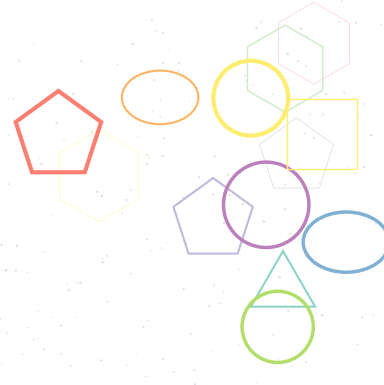[{"shape": "triangle", "thickness": 1.5, "radius": 0.48, "center": [0.735, 0.252]}, {"shape": "hexagon", "thickness": 0.5, "radius": 0.6, "center": [0.258, 0.543]}, {"shape": "pentagon", "thickness": 1.5, "radius": 0.54, "center": [0.554, 0.429]}, {"shape": "pentagon", "thickness": 3, "radius": 0.58, "center": [0.152, 0.647]}, {"shape": "oval", "thickness": 2.5, "radius": 0.56, "center": [0.899, 0.371]}, {"shape": "oval", "thickness": 1.5, "radius": 0.5, "center": [0.416, 0.747]}, {"shape": "circle", "thickness": 2.5, "radius": 0.46, "center": [0.721, 0.151]}, {"shape": "hexagon", "thickness": 0.5, "radius": 0.53, "center": [0.815, 0.888]}, {"shape": "pentagon", "thickness": 0.5, "radius": 0.5, "center": [0.77, 0.593]}, {"shape": "circle", "thickness": 2.5, "radius": 0.55, "center": [0.691, 0.468]}, {"shape": "hexagon", "thickness": 1, "radius": 0.56, "center": [0.741, 0.822]}, {"shape": "square", "thickness": 1, "radius": 0.45, "center": [0.836, 0.652]}, {"shape": "circle", "thickness": 3, "radius": 0.49, "center": [0.651, 0.745]}]